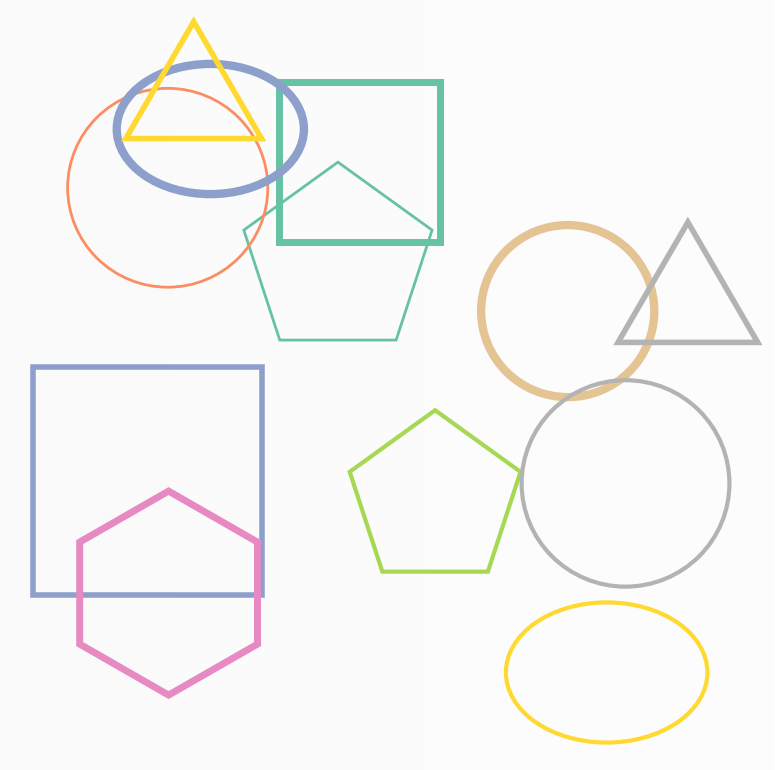[{"shape": "square", "thickness": 2.5, "radius": 0.52, "center": [0.463, 0.789]}, {"shape": "pentagon", "thickness": 1, "radius": 0.64, "center": [0.436, 0.662]}, {"shape": "circle", "thickness": 1, "radius": 0.65, "center": [0.216, 0.756]}, {"shape": "oval", "thickness": 3, "radius": 0.6, "center": [0.271, 0.832]}, {"shape": "square", "thickness": 2, "radius": 0.74, "center": [0.19, 0.376]}, {"shape": "hexagon", "thickness": 2.5, "radius": 0.66, "center": [0.218, 0.23]}, {"shape": "pentagon", "thickness": 1.5, "radius": 0.58, "center": [0.561, 0.351]}, {"shape": "oval", "thickness": 1.5, "radius": 0.65, "center": [0.783, 0.127]}, {"shape": "triangle", "thickness": 2, "radius": 0.51, "center": [0.25, 0.871]}, {"shape": "circle", "thickness": 3, "radius": 0.56, "center": [0.733, 0.596]}, {"shape": "circle", "thickness": 1.5, "radius": 0.67, "center": [0.807, 0.372]}, {"shape": "triangle", "thickness": 2, "radius": 0.52, "center": [0.888, 0.607]}]